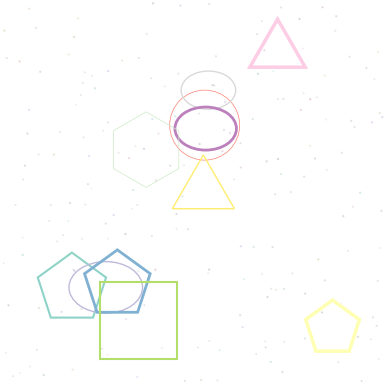[{"shape": "pentagon", "thickness": 1.5, "radius": 0.47, "center": [0.187, 0.251]}, {"shape": "pentagon", "thickness": 2.5, "radius": 0.37, "center": [0.864, 0.147]}, {"shape": "oval", "thickness": 1, "radius": 0.48, "center": [0.275, 0.254]}, {"shape": "circle", "thickness": 0.5, "radius": 0.45, "center": [0.532, 0.675]}, {"shape": "pentagon", "thickness": 2, "radius": 0.45, "center": [0.305, 0.261]}, {"shape": "square", "thickness": 1.5, "radius": 0.5, "center": [0.36, 0.168]}, {"shape": "triangle", "thickness": 2.5, "radius": 0.42, "center": [0.721, 0.867]}, {"shape": "oval", "thickness": 1, "radius": 0.35, "center": [0.541, 0.766]}, {"shape": "oval", "thickness": 2, "radius": 0.4, "center": [0.534, 0.666]}, {"shape": "hexagon", "thickness": 0.5, "radius": 0.49, "center": [0.38, 0.611]}, {"shape": "triangle", "thickness": 1, "radius": 0.47, "center": [0.528, 0.504]}]